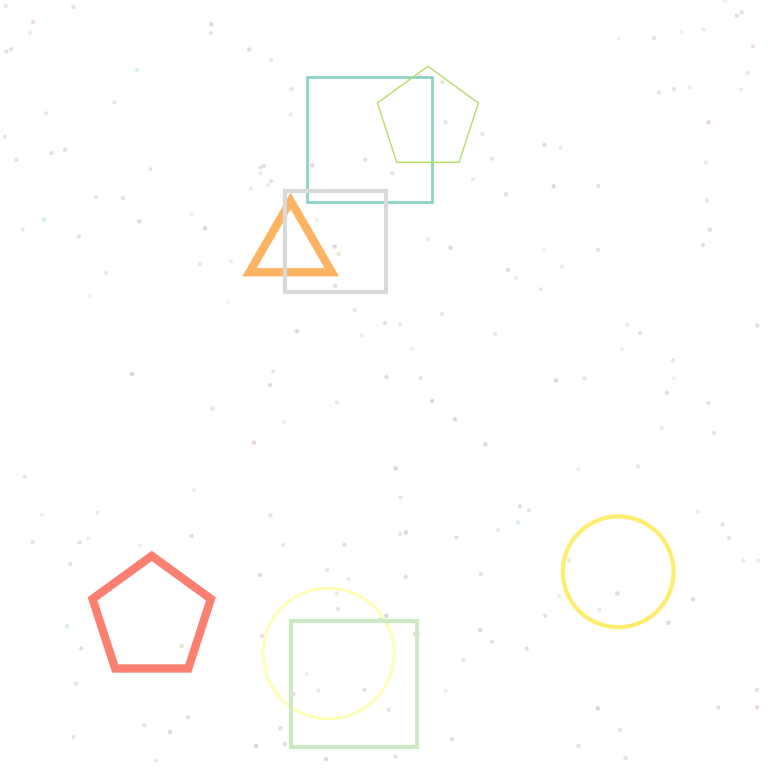[{"shape": "square", "thickness": 1, "radius": 0.41, "center": [0.48, 0.819]}, {"shape": "circle", "thickness": 1, "radius": 0.42, "center": [0.427, 0.151]}, {"shape": "pentagon", "thickness": 3, "radius": 0.4, "center": [0.197, 0.197]}, {"shape": "triangle", "thickness": 3, "radius": 0.31, "center": [0.377, 0.677]}, {"shape": "pentagon", "thickness": 0.5, "radius": 0.34, "center": [0.556, 0.845]}, {"shape": "square", "thickness": 1.5, "radius": 0.33, "center": [0.436, 0.686]}, {"shape": "square", "thickness": 1.5, "radius": 0.41, "center": [0.46, 0.112]}, {"shape": "circle", "thickness": 1.5, "radius": 0.36, "center": [0.803, 0.257]}]